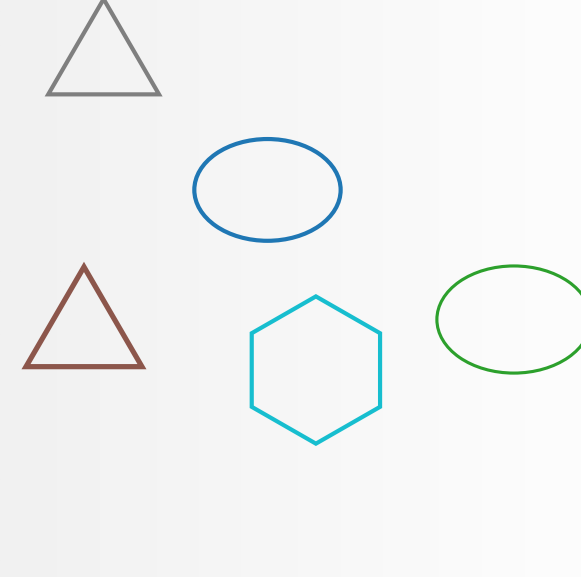[{"shape": "oval", "thickness": 2, "radius": 0.63, "center": [0.46, 0.67]}, {"shape": "oval", "thickness": 1.5, "radius": 0.66, "center": [0.884, 0.446]}, {"shape": "triangle", "thickness": 2.5, "radius": 0.58, "center": [0.144, 0.422]}, {"shape": "triangle", "thickness": 2, "radius": 0.55, "center": [0.178, 0.891]}, {"shape": "hexagon", "thickness": 2, "radius": 0.64, "center": [0.543, 0.358]}]